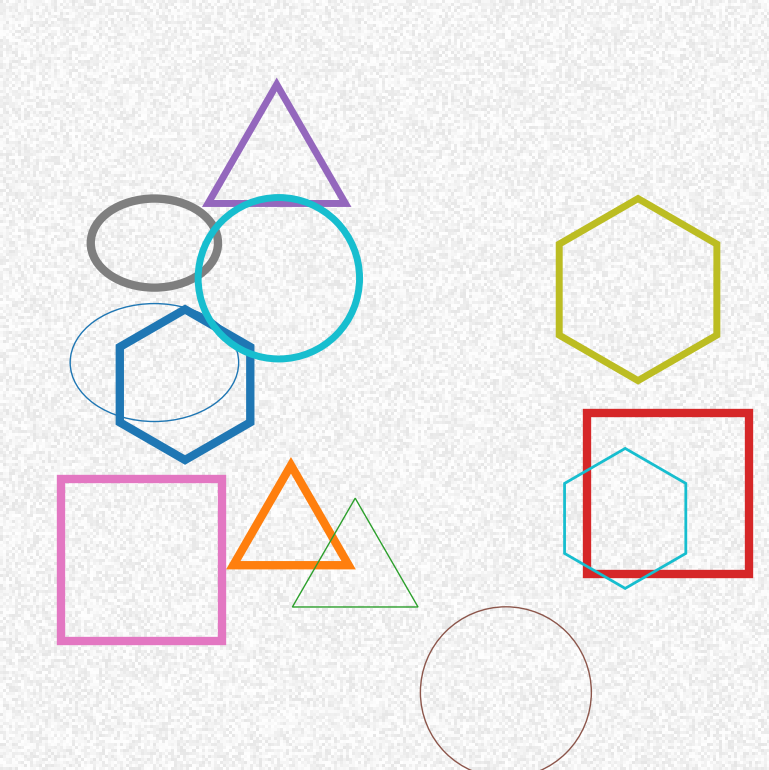[{"shape": "hexagon", "thickness": 3, "radius": 0.49, "center": [0.24, 0.5]}, {"shape": "oval", "thickness": 0.5, "radius": 0.55, "center": [0.201, 0.529]}, {"shape": "triangle", "thickness": 3, "radius": 0.43, "center": [0.378, 0.309]}, {"shape": "triangle", "thickness": 0.5, "radius": 0.47, "center": [0.461, 0.259]}, {"shape": "square", "thickness": 3, "radius": 0.52, "center": [0.868, 0.359]}, {"shape": "triangle", "thickness": 2.5, "radius": 0.52, "center": [0.359, 0.787]}, {"shape": "circle", "thickness": 0.5, "radius": 0.56, "center": [0.657, 0.101]}, {"shape": "square", "thickness": 3, "radius": 0.52, "center": [0.184, 0.273]}, {"shape": "oval", "thickness": 3, "radius": 0.41, "center": [0.201, 0.684]}, {"shape": "hexagon", "thickness": 2.5, "radius": 0.59, "center": [0.829, 0.624]}, {"shape": "circle", "thickness": 2.5, "radius": 0.52, "center": [0.362, 0.639]}, {"shape": "hexagon", "thickness": 1, "radius": 0.45, "center": [0.812, 0.327]}]